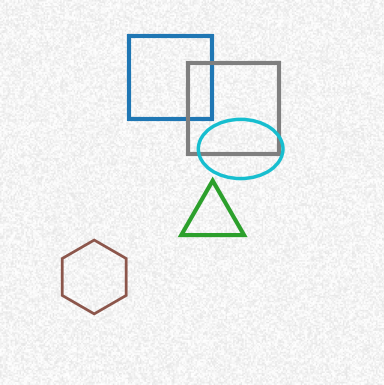[{"shape": "square", "thickness": 3, "radius": 0.54, "center": [0.443, 0.799]}, {"shape": "triangle", "thickness": 3, "radius": 0.47, "center": [0.552, 0.437]}, {"shape": "hexagon", "thickness": 2, "radius": 0.48, "center": [0.245, 0.281]}, {"shape": "square", "thickness": 3, "radius": 0.59, "center": [0.606, 0.718]}, {"shape": "oval", "thickness": 2.5, "radius": 0.55, "center": [0.625, 0.613]}]